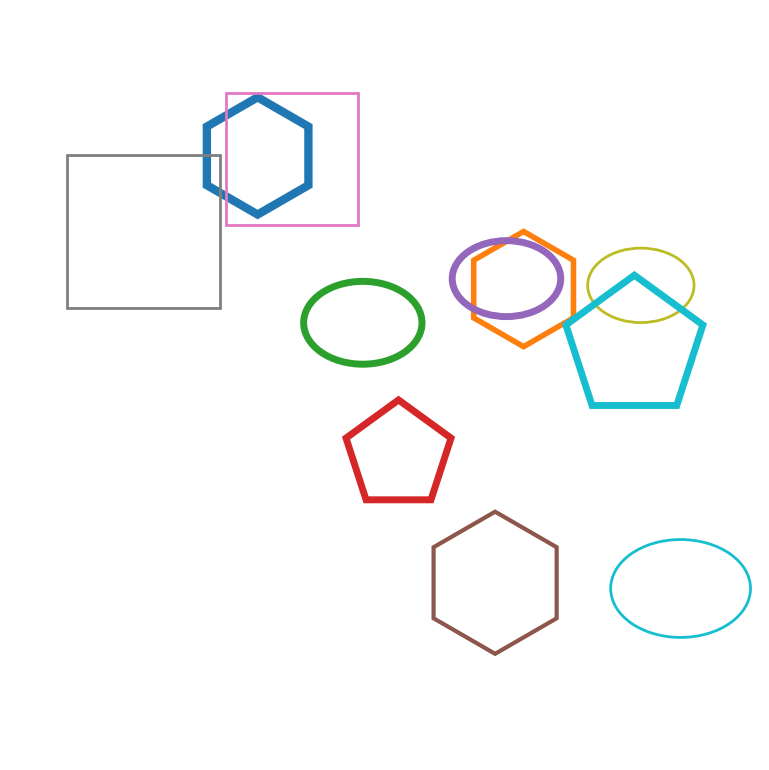[{"shape": "hexagon", "thickness": 3, "radius": 0.38, "center": [0.335, 0.798]}, {"shape": "hexagon", "thickness": 2, "radius": 0.37, "center": [0.68, 0.625]}, {"shape": "oval", "thickness": 2.5, "radius": 0.38, "center": [0.471, 0.581]}, {"shape": "pentagon", "thickness": 2.5, "radius": 0.36, "center": [0.518, 0.409]}, {"shape": "oval", "thickness": 2.5, "radius": 0.35, "center": [0.658, 0.638]}, {"shape": "hexagon", "thickness": 1.5, "radius": 0.46, "center": [0.643, 0.243]}, {"shape": "square", "thickness": 1, "radius": 0.43, "center": [0.379, 0.794]}, {"shape": "square", "thickness": 1, "radius": 0.5, "center": [0.187, 0.699]}, {"shape": "oval", "thickness": 1, "radius": 0.35, "center": [0.832, 0.629]}, {"shape": "oval", "thickness": 1, "radius": 0.45, "center": [0.884, 0.236]}, {"shape": "pentagon", "thickness": 2.5, "radius": 0.47, "center": [0.824, 0.549]}]